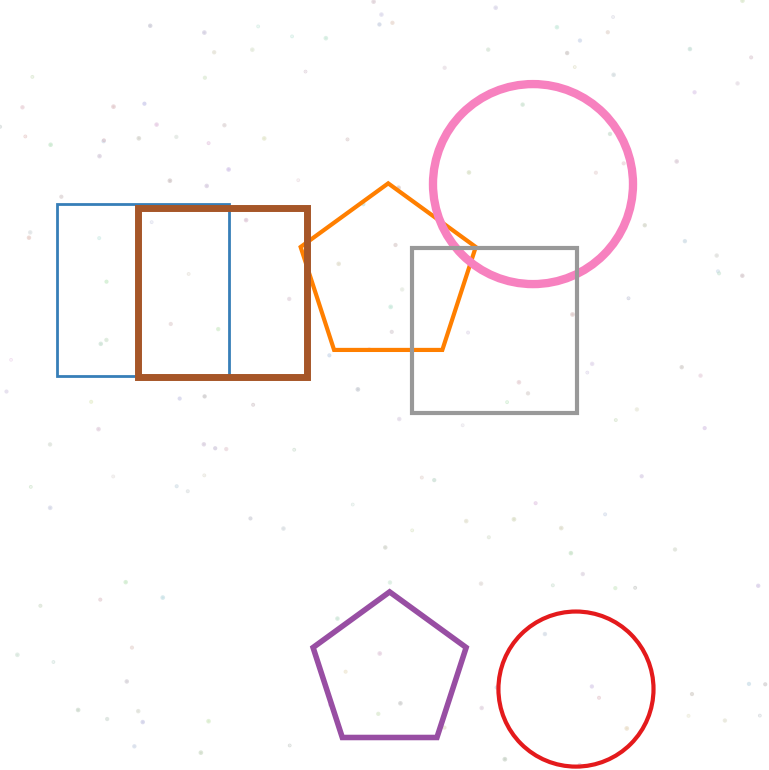[{"shape": "circle", "thickness": 1.5, "radius": 0.5, "center": [0.748, 0.105]}, {"shape": "square", "thickness": 1, "radius": 0.56, "center": [0.185, 0.623]}, {"shape": "pentagon", "thickness": 2, "radius": 0.52, "center": [0.506, 0.127]}, {"shape": "pentagon", "thickness": 1.5, "radius": 0.6, "center": [0.504, 0.642]}, {"shape": "square", "thickness": 2.5, "radius": 0.55, "center": [0.289, 0.62]}, {"shape": "circle", "thickness": 3, "radius": 0.65, "center": [0.692, 0.761]}, {"shape": "square", "thickness": 1.5, "radius": 0.53, "center": [0.642, 0.571]}]